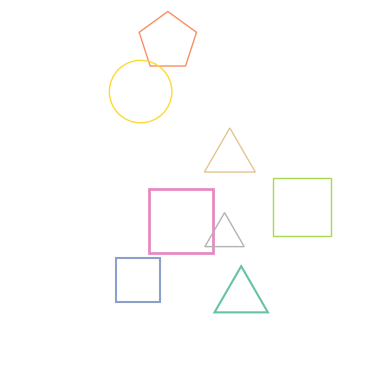[{"shape": "triangle", "thickness": 1.5, "radius": 0.4, "center": [0.626, 0.229]}, {"shape": "pentagon", "thickness": 1, "radius": 0.39, "center": [0.436, 0.892]}, {"shape": "square", "thickness": 1.5, "radius": 0.29, "center": [0.357, 0.272]}, {"shape": "square", "thickness": 2, "radius": 0.42, "center": [0.469, 0.427]}, {"shape": "square", "thickness": 1, "radius": 0.37, "center": [0.784, 0.463]}, {"shape": "circle", "thickness": 1, "radius": 0.41, "center": [0.365, 0.762]}, {"shape": "triangle", "thickness": 1, "radius": 0.38, "center": [0.597, 0.591]}, {"shape": "triangle", "thickness": 1, "radius": 0.29, "center": [0.583, 0.389]}]